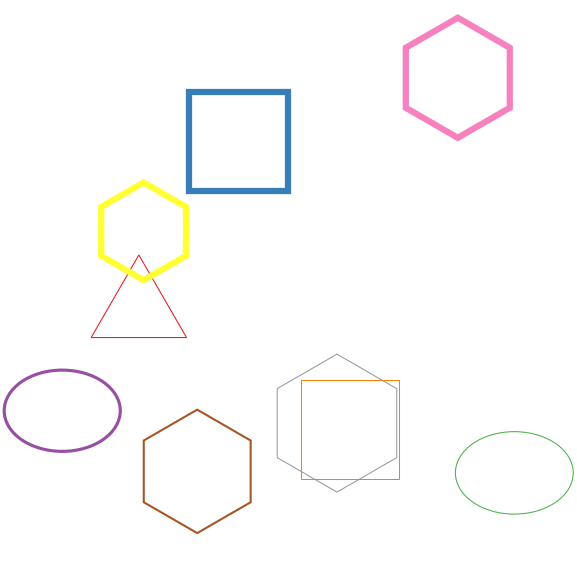[{"shape": "triangle", "thickness": 0.5, "radius": 0.48, "center": [0.24, 0.462]}, {"shape": "square", "thickness": 3, "radius": 0.43, "center": [0.413, 0.755]}, {"shape": "oval", "thickness": 0.5, "radius": 0.51, "center": [0.891, 0.18]}, {"shape": "oval", "thickness": 1.5, "radius": 0.5, "center": [0.108, 0.288]}, {"shape": "square", "thickness": 0.5, "radius": 0.43, "center": [0.606, 0.255]}, {"shape": "hexagon", "thickness": 3, "radius": 0.42, "center": [0.249, 0.599]}, {"shape": "hexagon", "thickness": 1, "radius": 0.53, "center": [0.341, 0.183]}, {"shape": "hexagon", "thickness": 3, "radius": 0.52, "center": [0.793, 0.864]}, {"shape": "hexagon", "thickness": 0.5, "radius": 0.6, "center": [0.583, 0.266]}]